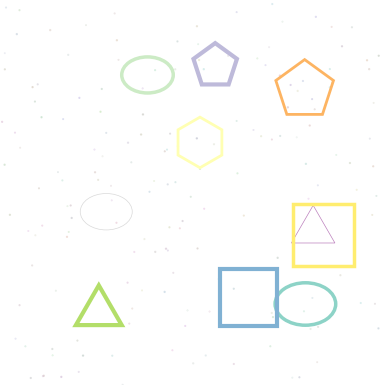[{"shape": "oval", "thickness": 2.5, "radius": 0.39, "center": [0.793, 0.21]}, {"shape": "hexagon", "thickness": 2, "radius": 0.33, "center": [0.519, 0.63]}, {"shape": "pentagon", "thickness": 3, "radius": 0.3, "center": [0.559, 0.829]}, {"shape": "square", "thickness": 3, "radius": 0.37, "center": [0.645, 0.228]}, {"shape": "pentagon", "thickness": 2, "radius": 0.39, "center": [0.791, 0.767]}, {"shape": "triangle", "thickness": 3, "radius": 0.34, "center": [0.257, 0.19]}, {"shape": "oval", "thickness": 0.5, "radius": 0.34, "center": [0.276, 0.45]}, {"shape": "triangle", "thickness": 0.5, "radius": 0.33, "center": [0.813, 0.401]}, {"shape": "oval", "thickness": 2.5, "radius": 0.33, "center": [0.383, 0.805]}, {"shape": "square", "thickness": 2.5, "radius": 0.4, "center": [0.84, 0.389]}]